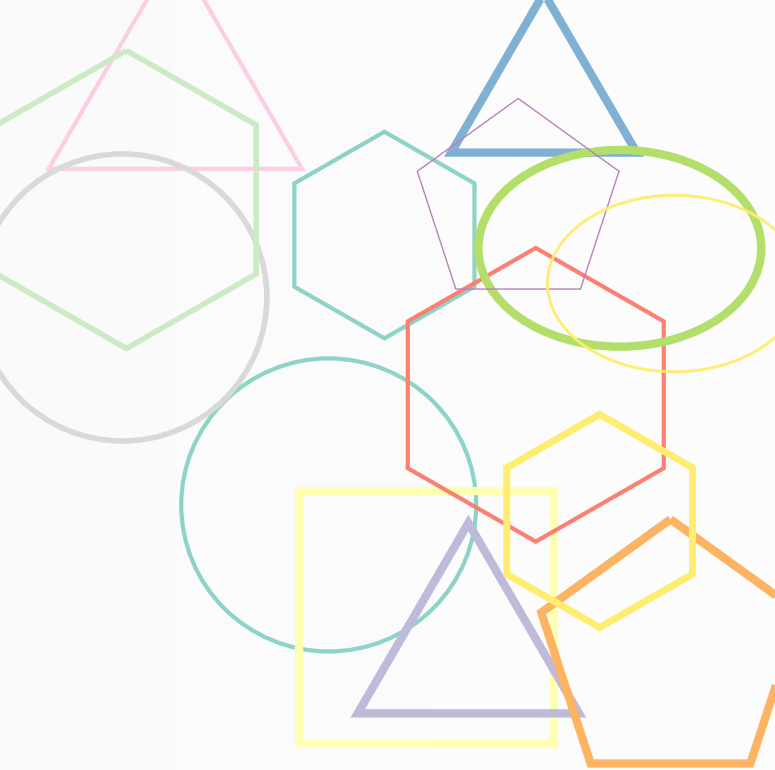[{"shape": "hexagon", "thickness": 1.5, "radius": 0.67, "center": [0.496, 0.695]}, {"shape": "circle", "thickness": 1.5, "radius": 0.95, "center": [0.424, 0.344]}, {"shape": "square", "thickness": 3, "radius": 0.82, "center": [0.55, 0.198]}, {"shape": "triangle", "thickness": 3, "radius": 0.82, "center": [0.604, 0.156]}, {"shape": "hexagon", "thickness": 1.5, "radius": 0.95, "center": [0.691, 0.487]}, {"shape": "triangle", "thickness": 3, "radius": 0.69, "center": [0.702, 0.871]}, {"shape": "pentagon", "thickness": 3, "radius": 0.88, "center": [0.865, 0.15]}, {"shape": "oval", "thickness": 3, "radius": 0.91, "center": [0.8, 0.678]}, {"shape": "triangle", "thickness": 1.5, "radius": 0.94, "center": [0.226, 0.875]}, {"shape": "circle", "thickness": 2, "radius": 0.93, "center": [0.158, 0.614]}, {"shape": "pentagon", "thickness": 0.5, "radius": 0.68, "center": [0.669, 0.735]}, {"shape": "hexagon", "thickness": 2, "radius": 0.97, "center": [0.163, 0.741]}, {"shape": "oval", "thickness": 1, "radius": 0.82, "center": [0.87, 0.632]}, {"shape": "hexagon", "thickness": 2.5, "radius": 0.69, "center": [0.774, 0.324]}]